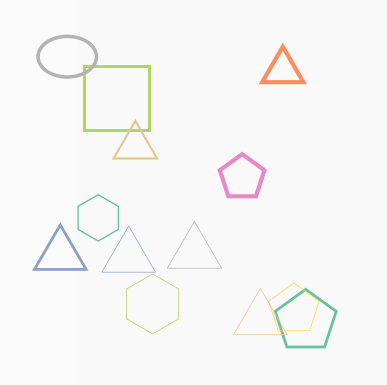[{"shape": "pentagon", "thickness": 2, "radius": 0.41, "center": [0.789, 0.166]}, {"shape": "hexagon", "thickness": 1, "radius": 0.3, "center": [0.253, 0.434]}, {"shape": "triangle", "thickness": 3, "radius": 0.31, "center": [0.73, 0.817]}, {"shape": "triangle", "thickness": 0.5, "radius": 0.4, "center": [0.332, 0.333]}, {"shape": "triangle", "thickness": 2, "radius": 0.39, "center": [0.156, 0.339]}, {"shape": "pentagon", "thickness": 3, "radius": 0.3, "center": [0.625, 0.539]}, {"shape": "square", "thickness": 2, "radius": 0.42, "center": [0.301, 0.744]}, {"shape": "hexagon", "thickness": 0.5, "radius": 0.39, "center": [0.394, 0.211]}, {"shape": "pentagon", "thickness": 0.5, "radius": 0.34, "center": [0.759, 0.196]}, {"shape": "triangle", "thickness": 1.5, "radius": 0.32, "center": [0.349, 0.621]}, {"shape": "triangle", "thickness": 0.5, "radius": 0.4, "center": [0.672, 0.171]}, {"shape": "triangle", "thickness": 0.5, "radius": 0.41, "center": [0.502, 0.344]}, {"shape": "oval", "thickness": 2.5, "radius": 0.38, "center": [0.174, 0.853]}]